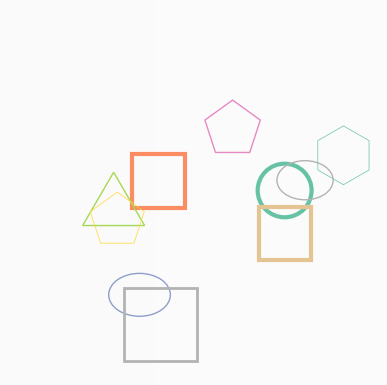[{"shape": "circle", "thickness": 3, "radius": 0.35, "center": [0.735, 0.505]}, {"shape": "hexagon", "thickness": 0.5, "radius": 0.38, "center": [0.886, 0.597]}, {"shape": "square", "thickness": 3, "radius": 0.34, "center": [0.409, 0.53]}, {"shape": "oval", "thickness": 1, "radius": 0.4, "center": [0.36, 0.234]}, {"shape": "pentagon", "thickness": 1, "radius": 0.38, "center": [0.6, 0.665]}, {"shape": "triangle", "thickness": 1, "radius": 0.46, "center": [0.293, 0.46]}, {"shape": "pentagon", "thickness": 0.5, "radius": 0.37, "center": [0.303, 0.428]}, {"shape": "square", "thickness": 3, "radius": 0.34, "center": [0.736, 0.393]}, {"shape": "square", "thickness": 2, "radius": 0.47, "center": [0.414, 0.157]}, {"shape": "oval", "thickness": 1, "radius": 0.36, "center": [0.787, 0.532]}]